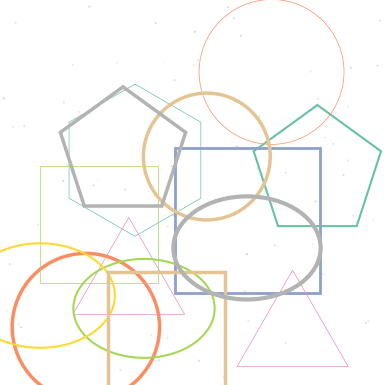[{"shape": "pentagon", "thickness": 1.5, "radius": 0.87, "center": [0.824, 0.553]}, {"shape": "hexagon", "thickness": 0.5, "radius": 0.99, "center": [0.351, 0.584]}, {"shape": "circle", "thickness": 0.5, "radius": 0.94, "center": [0.705, 0.813]}, {"shape": "circle", "thickness": 2.5, "radius": 0.96, "center": [0.223, 0.15]}, {"shape": "square", "thickness": 2, "radius": 0.94, "center": [0.643, 0.426]}, {"shape": "triangle", "thickness": 0.5, "radius": 0.84, "center": [0.334, 0.267]}, {"shape": "triangle", "thickness": 0.5, "radius": 0.83, "center": [0.76, 0.131]}, {"shape": "square", "thickness": 0.5, "radius": 0.76, "center": [0.257, 0.417]}, {"shape": "oval", "thickness": 1.5, "radius": 0.92, "center": [0.374, 0.199]}, {"shape": "oval", "thickness": 1.5, "radius": 0.97, "center": [0.104, 0.232]}, {"shape": "circle", "thickness": 2.5, "radius": 0.82, "center": [0.537, 0.593]}, {"shape": "square", "thickness": 2.5, "radius": 0.76, "center": [0.432, 0.143]}, {"shape": "pentagon", "thickness": 2.5, "radius": 0.86, "center": [0.32, 0.603]}, {"shape": "oval", "thickness": 3, "radius": 0.96, "center": [0.642, 0.356]}]